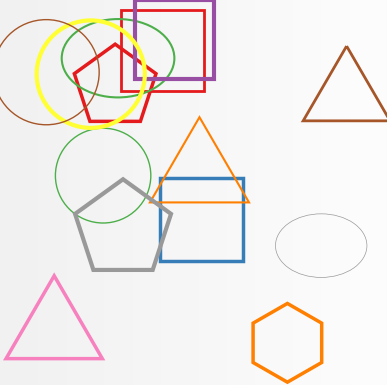[{"shape": "pentagon", "thickness": 2.5, "radius": 0.55, "center": [0.297, 0.774]}, {"shape": "square", "thickness": 2, "radius": 0.53, "center": [0.419, 0.869]}, {"shape": "square", "thickness": 2.5, "radius": 0.54, "center": [0.52, 0.43]}, {"shape": "circle", "thickness": 1, "radius": 0.62, "center": [0.266, 0.544]}, {"shape": "oval", "thickness": 1.5, "radius": 0.73, "center": [0.305, 0.849]}, {"shape": "square", "thickness": 3, "radius": 0.51, "center": [0.451, 0.898]}, {"shape": "triangle", "thickness": 1.5, "radius": 0.74, "center": [0.515, 0.548]}, {"shape": "hexagon", "thickness": 2.5, "radius": 0.51, "center": [0.742, 0.11]}, {"shape": "circle", "thickness": 3, "radius": 0.7, "center": [0.234, 0.807]}, {"shape": "triangle", "thickness": 2, "radius": 0.65, "center": [0.894, 0.751]}, {"shape": "circle", "thickness": 1, "radius": 0.68, "center": [0.119, 0.812]}, {"shape": "triangle", "thickness": 2.5, "radius": 0.72, "center": [0.14, 0.14]}, {"shape": "pentagon", "thickness": 3, "radius": 0.65, "center": [0.318, 0.404]}, {"shape": "oval", "thickness": 0.5, "radius": 0.59, "center": [0.829, 0.362]}]